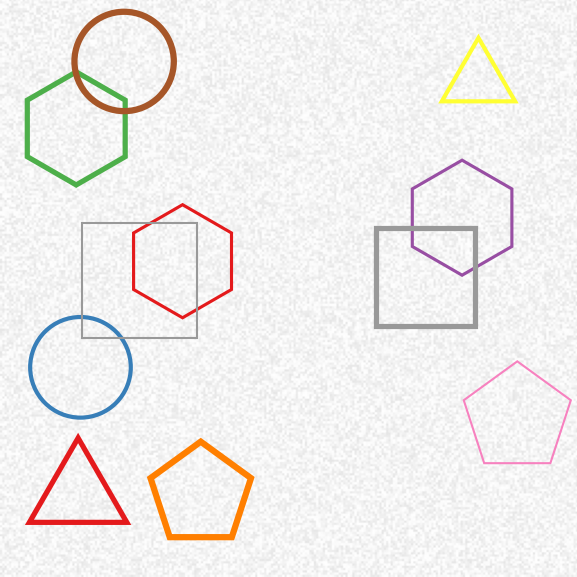[{"shape": "hexagon", "thickness": 1.5, "radius": 0.49, "center": [0.316, 0.547]}, {"shape": "triangle", "thickness": 2.5, "radius": 0.49, "center": [0.135, 0.143]}, {"shape": "circle", "thickness": 2, "radius": 0.44, "center": [0.139, 0.363]}, {"shape": "hexagon", "thickness": 2.5, "radius": 0.49, "center": [0.132, 0.777]}, {"shape": "hexagon", "thickness": 1.5, "radius": 0.5, "center": [0.8, 0.622]}, {"shape": "pentagon", "thickness": 3, "radius": 0.46, "center": [0.348, 0.143]}, {"shape": "triangle", "thickness": 2, "radius": 0.37, "center": [0.828, 0.86]}, {"shape": "circle", "thickness": 3, "radius": 0.43, "center": [0.215, 0.893]}, {"shape": "pentagon", "thickness": 1, "radius": 0.49, "center": [0.896, 0.276]}, {"shape": "square", "thickness": 2.5, "radius": 0.43, "center": [0.737, 0.519]}, {"shape": "square", "thickness": 1, "radius": 0.5, "center": [0.241, 0.513]}]